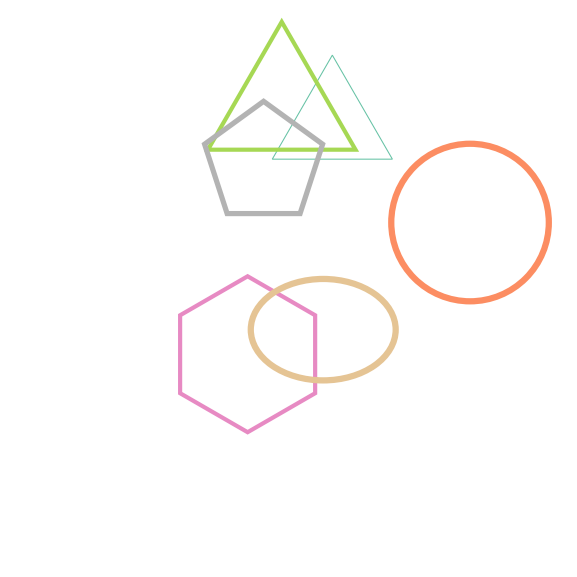[{"shape": "triangle", "thickness": 0.5, "radius": 0.6, "center": [0.575, 0.784]}, {"shape": "circle", "thickness": 3, "radius": 0.68, "center": [0.814, 0.614]}, {"shape": "hexagon", "thickness": 2, "radius": 0.67, "center": [0.429, 0.386]}, {"shape": "triangle", "thickness": 2, "radius": 0.74, "center": [0.488, 0.814]}, {"shape": "oval", "thickness": 3, "radius": 0.63, "center": [0.56, 0.428]}, {"shape": "pentagon", "thickness": 2.5, "radius": 0.54, "center": [0.456, 0.716]}]